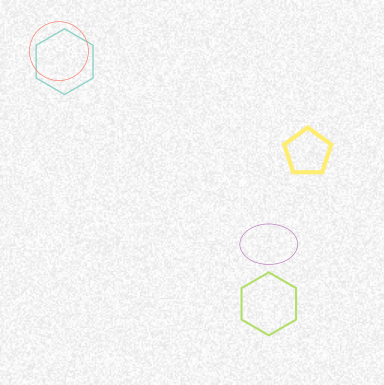[{"shape": "hexagon", "thickness": 1, "radius": 0.43, "center": [0.168, 0.84]}, {"shape": "circle", "thickness": 0.5, "radius": 0.38, "center": [0.153, 0.867]}, {"shape": "hexagon", "thickness": 1.5, "radius": 0.41, "center": [0.698, 0.211]}, {"shape": "oval", "thickness": 0.5, "radius": 0.38, "center": [0.698, 0.366]}, {"shape": "pentagon", "thickness": 3, "radius": 0.32, "center": [0.799, 0.605]}]